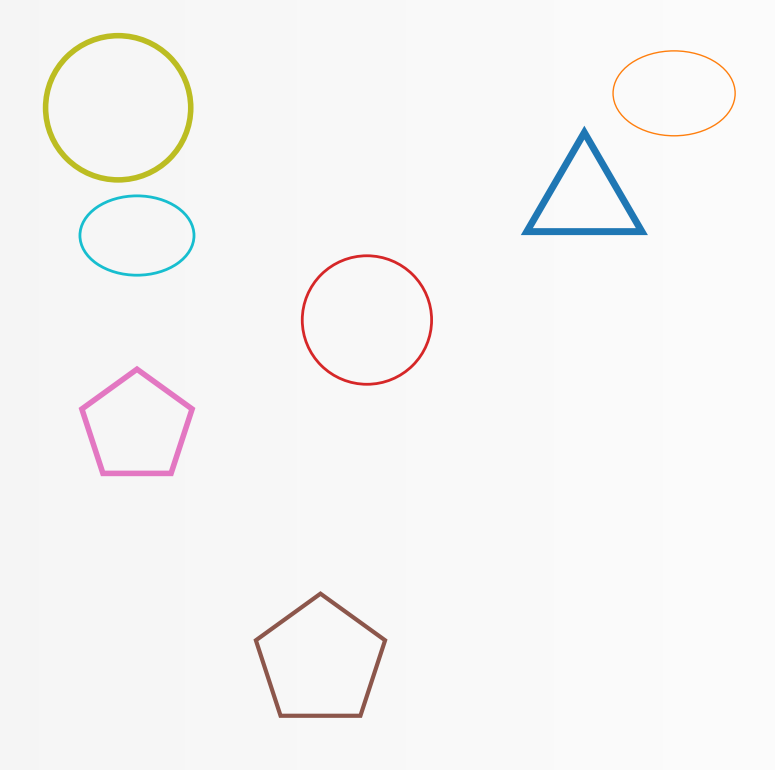[{"shape": "triangle", "thickness": 2.5, "radius": 0.43, "center": [0.754, 0.742]}, {"shape": "oval", "thickness": 0.5, "radius": 0.39, "center": [0.87, 0.879]}, {"shape": "circle", "thickness": 1, "radius": 0.42, "center": [0.473, 0.584]}, {"shape": "pentagon", "thickness": 1.5, "radius": 0.44, "center": [0.414, 0.141]}, {"shape": "pentagon", "thickness": 2, "radius": 0.37, "center": [0.177, 0.446]}, {"shape": "circle", "thickness": 2, "radius": 0.47, "center": [0.152, 0.86]}, {"shape": "oval", "thickness": 1, "radius": 0.37, "center": [0.177, 0.694]}]